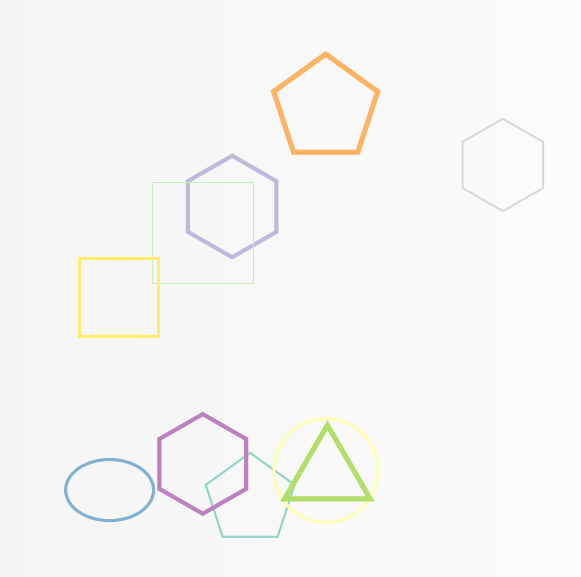[{"shape": "pentagon", "thickness": 1, "radius": 0.4, "center": [0.43, 0.135]}, {"shape": "circle", "thickness": 1.5, "radius": 0.45, "center": [0.561, 0.184]}, {"shape": "hexagon", "thickness": 2, "radius": 0.44, "center": [0.399, 0.642]}, {"shape": "oval", "thickness": 1.5, "radius": 0.38, "center": [0.189, 0.151]}, {"shape": "pentagon", "thickness": 2.5, "radius": 0.47, "center": [0.56, 0.812]}, {"shape": "triangle", "thickness": 2.5, "radius": 0.43, "center": [0.563, 0.178]}, {"shape": "hexagon", "thickness": 1, "radius": 0.4, "center": [0.865, 0.714]}, {"shape": "hexagon", "thickness": 2, "radius": 0.43, "center": [0.349, 0.196]}, {"shape": "square", "thickness": 0.5, "radius": 0.44, "center": [0.349, 0.596]}, {"shape": "square", "thickness": 1.5, "radius": 0.34, "center": [0.203, 0.485]}]